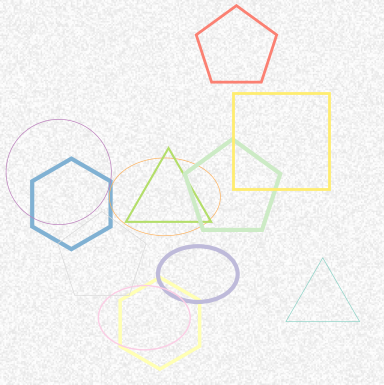[{"shape": "triangle", "thickness": 0.5, "radius": 0.55, "center": [0.838, 0.22]}, {"shape": "hexagon", "thickness": 2.5, "radius": 0.6, "center": [0.415, 0.16]}, {"shape": "oval", "thickness": 3, "radius": 0.52, "center": [0.514, 0.288]}, {"shape": "pentagon", "thickness": 2, "radius": 0.55, "center": [0.614, 0.875]}, {"shape": "hexagon", "thickness": 3, "radius": 0.59, "center": [0.185, 0.47]}, {"shape": "oval", "thickness": 0.5, "radius": 0.72, "center": [0.428, 0.489]}, {"shape": "triangle", "thickness": 1.5, "radius": 0.64, "center": [0.438, 0.488]}, {"shape": "oval", "thickness": 1, "radius": 0.6, "center": [0.375, 0.175]}, {"shape": "pentagon", "thickness": 0.5, "radius": 0.6, "center": [0.265, 0.33]}, {"shape": "circle", "thickness": 0.5, "radius": 0.68, "center": [0.153, 0.553]}, {"shape": "pentagon", "thickness": 3, "radius": 0.65, "center": [0.604, 0.508]}, {"shape": "square", "thickness": 2, "radius": 0.62, "center": [0.73, 0.633]}]